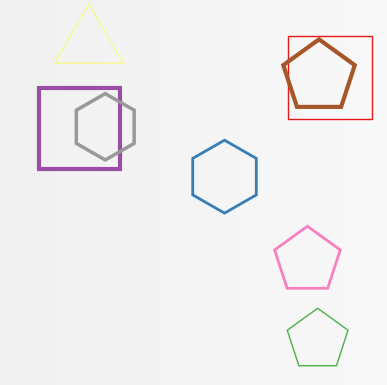[{"shape": "square", "thickness": 1, "radius": 0.54, "center": [0.851, 0.8]}, {"shape": "hexagon", "thickness": 2, "radius": 0.47, "center": [0.579, 0.541]}, {"shape": "pentagon", "thickness": 1, "radius": 0.41, "center": [0.82, 0.117]}, {"shape": "square", "thickness": 3, "radius": 0.52, "center": [0.204, 0.665]}, {"shape": "triangle", "thickness": 0.5, "radius": 0.51, "center": [0.229, 0.887]}, {"shape": "pentagon", "thickness": 3, "radius": 0.48, "center": [0.823, 0.801]}, {"shape": "pentagon", "thickness": 2, "radius": 0.45, "center": [0.793, 0.323]}, {"shape": "hexagon", "thickness": 2.5, "radius": 0.43, "center": [0.272, 0.671]}]